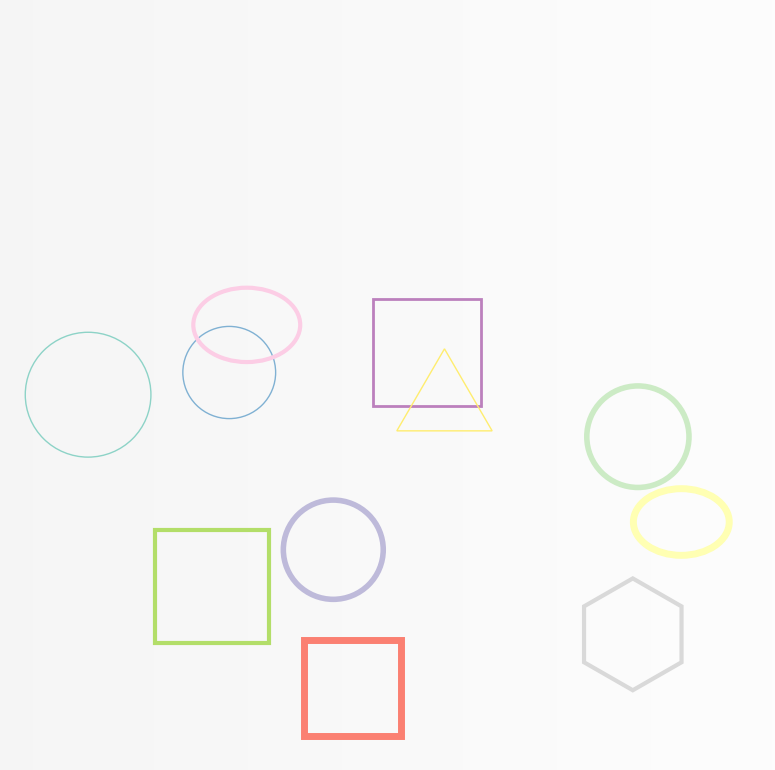[{"shape": "circle", "thickness": 0.5, "radius": 0.41, "center": [0.114, 0.487]}, {"shape": "oval", "thickness": 2.5, "radius": 0.31, "center": [0.879, 0.322]}, {"shape": "circle", "thickness": 2, "radius": 0.32, "center": [0.43, 0.286]}, {"shape": "square", "thickness": 2.5, "radius": 0.31, "center": [0.455, 0.107]}, {"shape": "circle", "thickness": 0.5, "radius": 0.3, "center": [0.296, 0.516]}, {"shape": "square", "thickness": 1.5, "radius": 0.37, "center": [0.274, 0.238]}, {"shape": "oval", "thickness": 1.5, "radius": 0.34, "center": [0.318, 0.578]}, {"shape": "hexagon", "thickness": 1.5, "radius": 0.36, "center": [0.817, 0.176]}, {"shape": "square", "thickness": 1, "radius": 0.35, "center": [0.551, 0.542]}, {"shape": "circle", "thickness": 2, "radius": 0.33, "center": [0.823, 0.433]}, {"shape": "triangle", "thickness": 0.5, "radius": 0.36, "center": [0.574, 0.476]}]